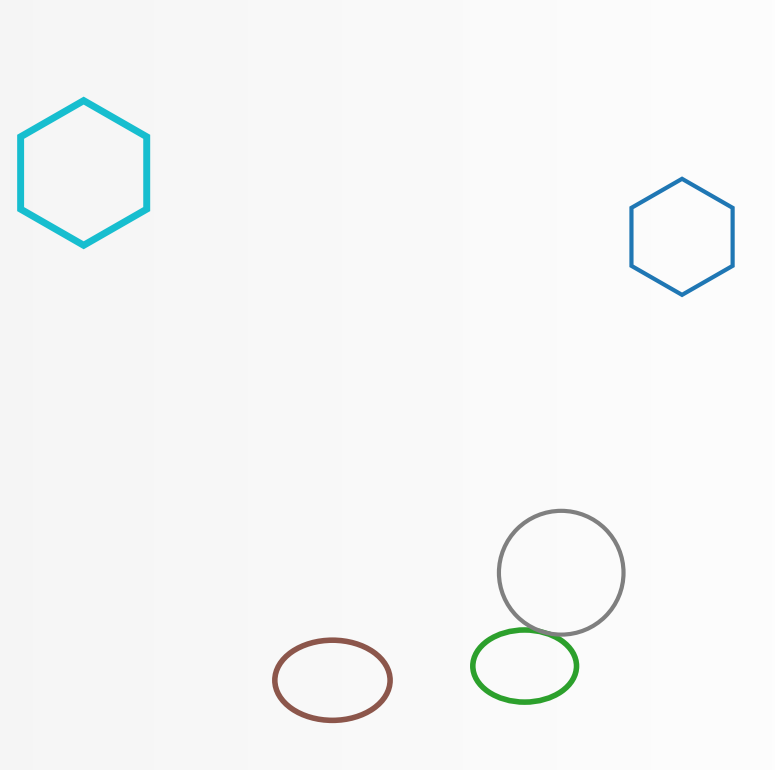[{"shape": "hexagon", "thickness": 1.5, "radius": 0.38, "center": [0.88, 0.692]}, {"shape": "oval", "thickness": 2, "radius": 0.33, "center": [0.677, 0.135]}, {"shape": "oval", "thickness": 2, "radius": 0.37, "center": [0.429, 0.117]}, {"shape": "circle", "thickness": 1.5, "radius": 0.4, "center": [0.724, 0.256]}, {"shape": "hexagon", "thickness": 2.5, "radius": 0.47, "center": [0.108, 0.775]}]